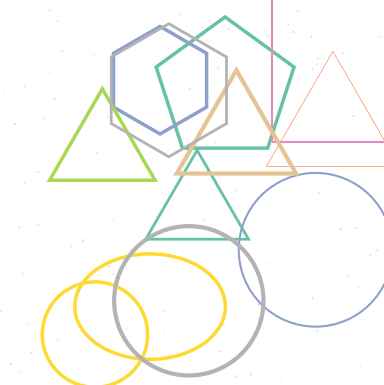[{"shape": "triangle", "thickness": 2, "radius": 0.77, "center": [0.512, 0.456]}, {"shape": "pentagon", "thickness": 2.5, "radius": 0.94, "center": [0.585, 0.768]}, {"shape": "triangle", "thickness": 0.5, "radius": 1.0, "center": [0.865, 0.667]}, {"shape": "hexagon", "thickness": 2.5, "radius": 0.7, "center": [0.416, 0.792]}, {"shape": "circle", "thickness": 1.5, "radius": 1.0, "center": [0.82, 0.351]}, {"shape": "square", "thickness": 1.5, "radius": 0.94, "center": [0.894, 0.819]}, {"shape": "triangle", "thickness": 2.5, "radius": 0.79, "center": [0.266, 0.611]}, {"shape": "oval", "thickness": 2.5, "radius": 0.98, "center": [0.39, 0.204]}, {"shape": "circle", "thickness": 2.5, "radius": 0.68, "center": [0.247, 0.131]}, {"shape": "triangle", "thickness": 3, "radius": 0.89, "center": [0.614, 0.639]}, {"shape": "hexagon", "thickness": 2, "radius": 0.86, "center": [0.439, 0.766]}, {"shape": "circle", "thickness": 3, "radius": 0.97, "center": [0.49, 0.219]}]